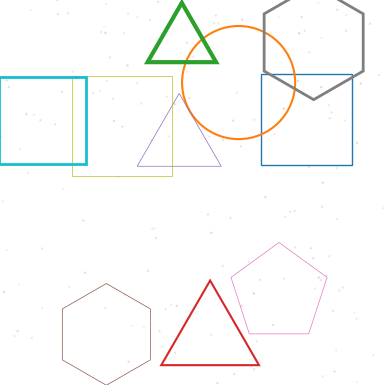[{"shape": "square", "thickness": 1, "radius": 0.59, "center": [0.797, 0.689]}, {"shape": "circle", "thickness": 1.5, "radius": 0.73, "center": [0.62, 0.786]}, {"shape": "triangle", "thickness": 3, "radius": 0.51, "center": [0.472, 0.89]}, {"shape": "triangle", "thickness": 1.5, "radius": 0.73, "center": [0.546, 0.125]}, {"shape": "triangle", "thickness": 0.5, "radius": 0.63, "center": [0.465, 0.631]}, {"shape": "hexagon", "thickness": 0.5, "radius": 0.66, "center": [0.276, 0.131]}, {"shape": "pentagon", "thickness": 0.5, "radius": 0.66, "center": [0.725, 0.239]}, {"shape": "hexagon", "thickness": 2, "radius": 0.74, "center": [0.815, 0.89]}, {"shape": "square", "thickness": 0.5, "radius": 0.65, "center": [0.317, 0.673]}, {"shape": "square", "thickness": 2, "radius": 0.56, "center": [0.111, 0.688]}]